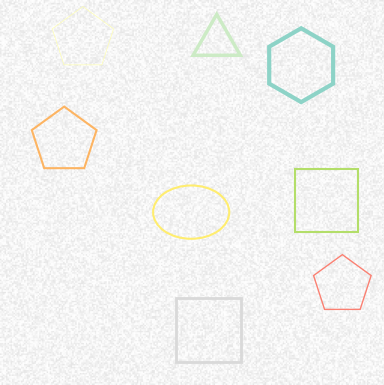[{"shape": "hexagon", "thickness": 3, "radius": 0.48, "center": [0.782, 0.831]}, {"shape": "pentagon", "thickness": 0.5, "radius": 0.42, "center": [0.215, 0.899]}, {"shape": "pentagon", "thickness": 1, "radius": 0.39, "center": [0.889, 0.26]}, {"shape": "pentagon", "thickness": 1.5, "radius": 0.44, "center": [0.167, 0.635]}, {"shape": "square", "thickness": 1.5, "radius": 0.41, "center": [0.849, 0.48]}, {"shape": "square", "thickness": 2, "radius": 0.42, "center": [0.542, 0.143]}, {"shape": "triangle", "thickness": 2.5, "radius": 0.35, "center": [0.563, 0.892]}, {"shape": "oval", "thickness": 1.5, "radius": 0.49, "center": [0.497, 0.449]}]